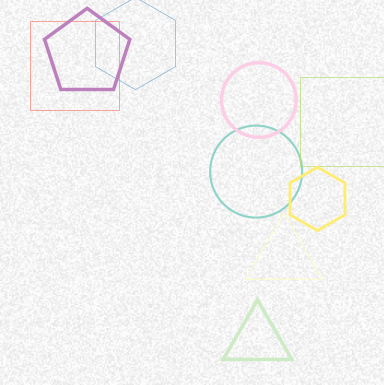[{"shape": "circle", "thickness": 1.5, "radius": 0.6, "center": [0.665, 0.554]}, {"shape": "triangle", "thickness": 0.5, "radius": 0.57, "center": [0.737, 0.332]}, {"shape": "square", "thickness": 0.5, "radius": 0.57, "center": [0.194, 0.83]}, {"shape": "hexagon", "thickness": 0.5, "radius": 0.6, "center": [0.352, 0.887]}, {"shape": "square", "thickness": 0.5, "radius": 0.57, "center": [0.893, 0.684]}, {"shape": "circle", "thickness": 2.5, "radius": 0.49, "center": [0.672, 0.74]}, {"shape": "pentagon", "thickness": 2.5, "radius": 0.58, "center": [0.226, 0.862]}, {"shape": "triangle", "thickness": 2.5, "radius": 0.52, "center": [0.669, 0.118]}, {"shape": "hexagon", "thickness": 2, "radius": 0.41, "center": [0.825, 0.483]}]